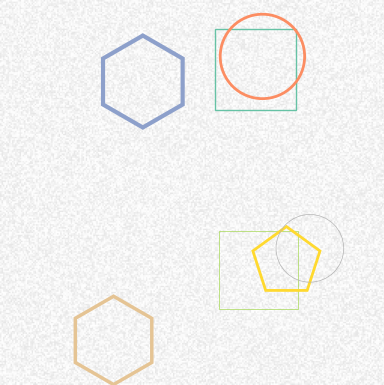[{"shape": "square", "thickness": 1, "radius": 0.52, "center": [0.664, 0.819]}, {"shape": "circle", "thickness": 2, "radius": 0.55, "center": [0.682, 0.853]}, {"shape": "hexagon", "thickness": 3, "radius": 0.6, "center": [0.371, 0.788]}, {"shape": "square", "thickness": 0.5, "radius": 0.51, "center": [0.672, 0.299]}, {"shape": "pentagon", "thickness": 2, "radius": 0.46, "center": [0.744, 0.32]}, {"shape": "hexagon", "thickness": 2.5, "radius": 0.57, "center": [0.295, 0.116]}, {"shape": "circle", "thickness": 0.5, "radius": 0.44, "center": [0.805, 0.355]}]